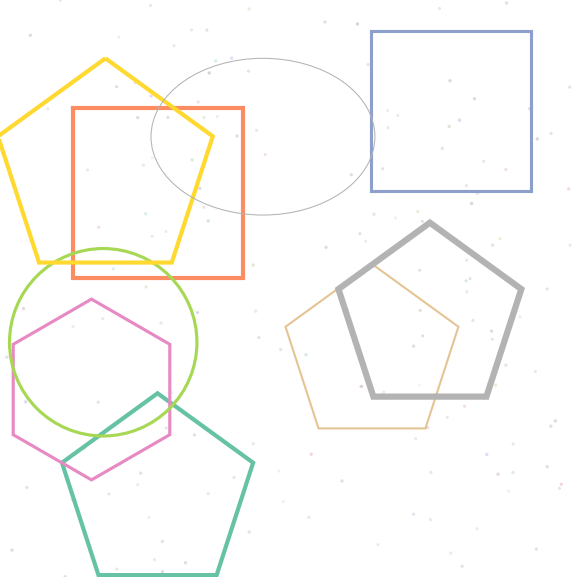[{"shape": "pentagon", "thickness": 2, "radius": 0.87, "center": [0.273, 0.144]}, {"shape": "square", "thickness": 2, "radius": 0.74, "center": [0.274, 0.665]}, {"shape": "square", "thickness": 1.5, "radius": 0.69, "center": [0.781, 0.807]}, {"shape": "hexagon", "thickness": 1.5, "radius": 0.78, "center": [0.158, 0.325]}, {"shape": "circle", "thickness": 1.5, "radius": 0.81, "center": [0.179, 0.406]}, {"shape": "pentagon", "thickness": 2, "radius": 0.98, "center": [0.183, 0.703]}, {"shape": "pentagon", "thickness": 1, "radius": 0.79, "center": [0.644, 0.385]}, {"shape": "oval", "thickness": 0.5, "radius": 0.97, "center": [0.455, 0.762]}, {"shape": "pentagon", "thickness": 3, "radius": 0.83, "center": [0.744, 0.447]}]